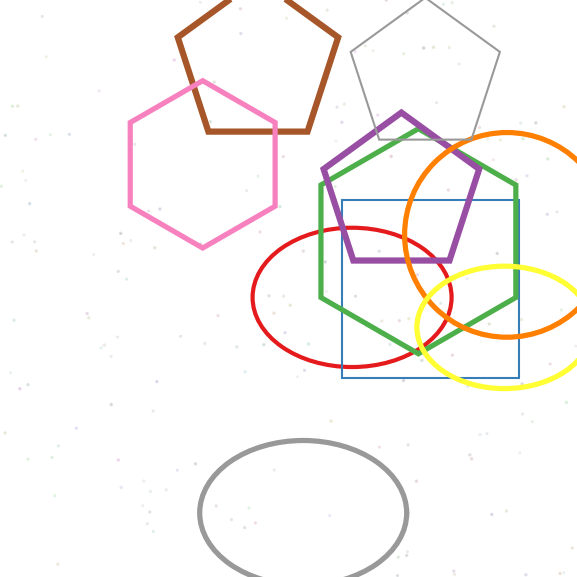[{"shape": "oval", "thickness": 2, "radius": 0.86, "center": [0.61, 0.484]}, {"shape": "square", "thickness": 1, "radius": 0.77, "center": [0.746, 0.499]}, {"shape": "hexagon", "thickness": 2.5, "radius": 0.97, "center": [0.724, 0.581]}, {"shape": "pentagon", "thickness": 3, "radius": 0.71, "center": [0.695, 0.663]}, {"shape": "circle", "thickness": 2.5, "radius": 0.89, "center": [0.878, 0.592]}, {"shape": "oval", "thickness": 2.5, "radius": 0.76, "center": [0.873, 0.432]}, {"shape": "pentagon", "thickness": 3, "radius": 0.73, "center": [0.447, 0.889]}, {"shape": "hexagon", "thickness": 2.5, "radius": 0.72, "center": [0.351, 0.715]}, {"shape": "pentagon", "thickness": 1, "radius": 0.68, "center": [0.736, 0.867]}, {"shape": "oval", "thickness": 2.5, "radius": 0.9, "center": [0.525, 0.111]}]